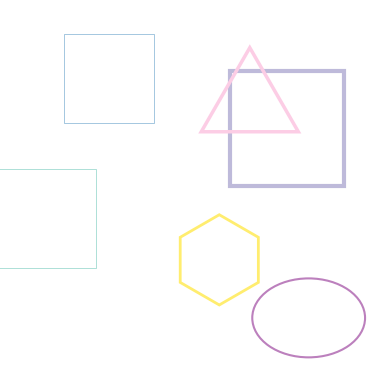[{"shape": "square", "thickness": 0.5, "radius": 0.64, "center": [0.122, 0.432]}, {"shape": "square", "thickness": 3, "radius": 0.75, "center": [0.746, 0.667]}, {"shape": "square", "thickness": 0.5, "radius": 0.58, "center": [0.283, 0.796]}, {"shape": "triangle", "thickness": 2.5, "radius": 0.73, "center": [0.649, 0.731]}, {"shape": "oval", "thickness": 1.5, "radius": 0.73, "center": [0.802, 0.174]}, {"shape": "hexagon", "thickness": 2, "radius": 0.59, "center": [0.57, 0.325]}]